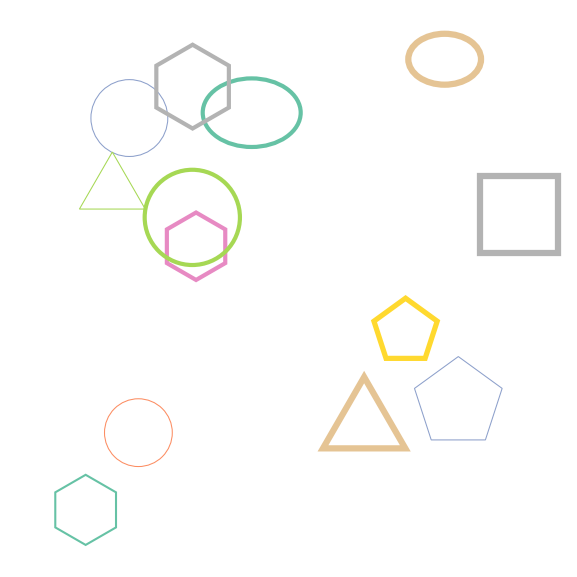[{"shape": "hexagon", "thickness": 1, "radius": 0.3, "center": [0.148, 0.116]}, {"shape": "oval", "thickness": 2, "radius": 0.42, "center": [0.436, 0.804]}, {"shape": "circle", "thickness": 0.5, "radius": 0.29, "center": [0.24, 0.25]}, {"shape": "circle", "thickness": 0.5, "radius": 0.33, "center": [0.224, 0.795]}, {"shape": "pentagon", "thickness": 0.5, "radius": 0.4, "center": [0.794, 0.302]}, {"shape": "hexagon", "thickness": 2, "radius": 0.29, "center": [0.339, 0.573]}, {"shape": "triangle", "thickness": 0.5, "radius": 0.33, "center": [0.195, 0.67]}, {"shape": "circle", "thickness": 2, "radius": 0.41, "center": [0.333, 0.623]}, {"shape": "pentagon", "thickness": 2.5, "radius": 0.29, "center": [0.702, 0.425]}, {"shape": "oval", "thickness": 3, "radius": 0.31, "center": [0.77, 0.897]}, {"shape": "triangle", "thickness": 3, "radius": 0.41, "center": [0.631, 0.264]}, {"shape": "hexagon", "thickness": 2, "radius": 0.36, "center": [0.334, 0.849]}, {"shape": "square", "thickness": 3, "radius": 0.33, "center": [0.899, 0.628]}]